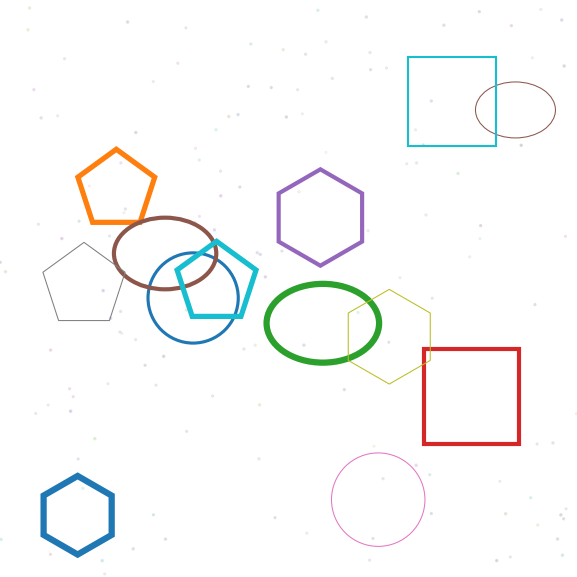[{"shape": "circle", "thickness": 1.5, "radius": 0.39, "center": [0.334, 0.483]}, {"shape": "hexagon", "thickness": 3, "radius": 0.34, "center": [0.134, 0.107]}, {"shape": "pentagon", "thickness": 2.5, "radius": 0.35, "center": [0.201, 0.671]}, {"shape": "oval", "thickness": 3, "radius": 0.49, "center": [0.559, 0.439]}, {"shape": "square", "thickness": 2, "radius": 0.41, "center": [0.816, 0.313]}, {"shape": "hexagon", "thickness": 2, "radius": 0.42, "center": [0.555, 0.622]}, {"shape": "oval", "thickness": 2, "radius": 0.44, "center": [0.286, 0.56]}, {"shape": "oval", "thickness": 0.5, "radius": 0.35, "center": [0.893, 0.809]}, {"shape": "circle", "thickness": 0.5, "radius": 0.4, "center": [0.655, 0.134]}, {"shape": "pentagon", "thickness": 0.5, "radius": 0.37, "center": [0.145, 0.505]}, {"shape": "hexagon", "thickness": 0.5, "radius": 0.41, "center": [0.674, 0.416]}, {"shape": "square", "thickness": 1, "radius": 0.38, "center": [0.783, 0.823]}, {"shape": "pentagon", "thickness": 2.5, "radius": 0.36, "center": [0.375, 0.509]}]